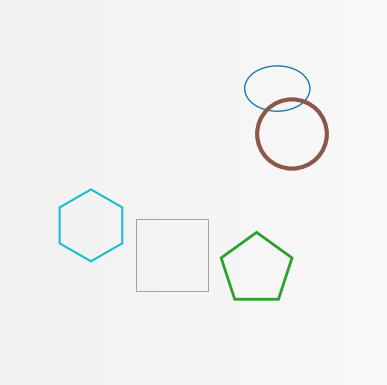[{"shape": "oval", "thickness": 1, "radius": 0.42, "center": [0.716, 0.77]}, {"shape": "pentagon", "thickness": 2, "radius": 0.48, "center": [0.662, 0.3]}, {"shape": "circle", "thickness": 3, "radius": 0.45, "center": [0.754, 0.652]}, {"shape": "square", "thickness": 0.5, "radius": 0.47, "center": [0.444, 0.337]}, {"shape": "hexagon", "thickness": 1.5, "radius": 0.47, "center": [0.235, 0.415]}]